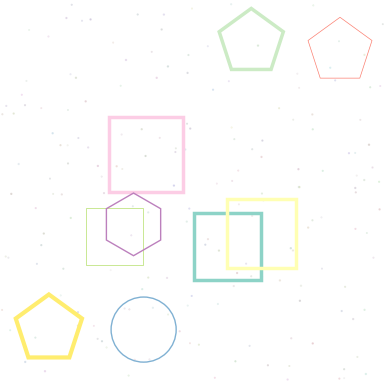[{"shape": "square", "thickness": 2.5, "radius": 0.44, "center": [0.592, 0.36]}, {"shape": "square", "thickness": 2.5, "radius": 0.44, "center": [0.68, 0.394]}, {"shape": "pentagon", "thickness": 0.5, "radius": 0.44, "center": [0.883, 0.868]}, {"shape": "circle", "thickness": 1, "radius": 0.42, "center": [0.373, 0.144]}, {"shape": "square", "thickness": 0.5, "radius": 0.37, "center": [0.297, 0.387]}, {"shape": "square", "thickness": 2.5, "radius": 0.48, "center": [0.38, 0.599]}, {"shape": "hexagon", "thickness": 1, "radius": 0.41, "center": [0.347, 0.417]}, {"shape": "pentagon", "thickness": 2.5, "radius": 0.44, "center": [0.653, 0.89]}, {"shape": "pentagon", "thickness": 3, "radius": 0.45, "center": [0.127, 0.145]}]